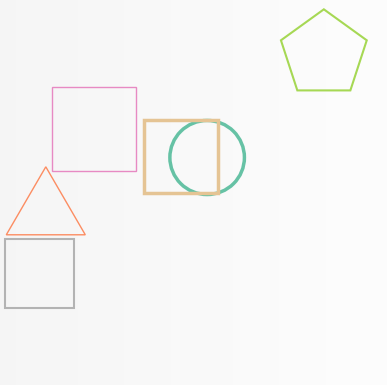[{"shape": "circle", "thickness": 2.5, "radius": 0.48, "center": [0.535, 0.591]}, {"shape": "triangle", "thickness": 1, "radius": 0.59, "center": [0.118, 0.449]}, {"shape": "square", "thickness": 1, "radius": 0.54, "center": [0.242, 0.665]}, {"shape": "pentagon", "thickness": 1.5, "radius": 0.58, "center": [0.836, 0.859]}, {"shape": "square", "thickness": 2.5, "radius": 0.48, "center": [0.467, 0.594]}, {"shape": "square", "thickness": 1.5, "radius": 0.44, "center": [0.102, 0.289]}]